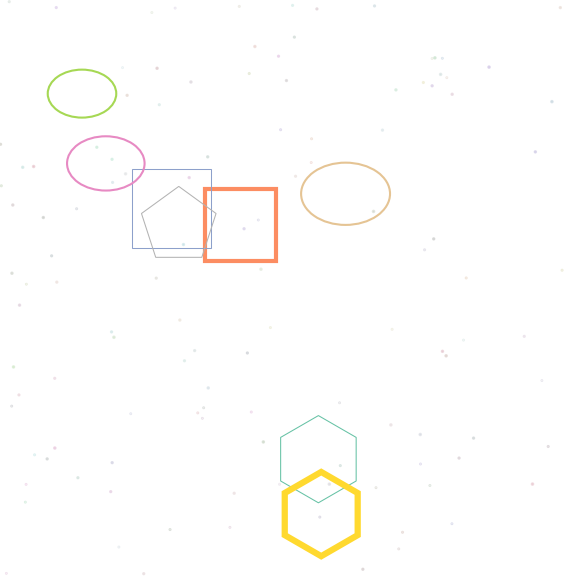[{"shape": "hexagon", "thickness": 0.5, "radius": 0.38, "center": [0.551, 0.204]}, {"shape": "square", "thickness": 2, "radius": 0.31, "center": [0.416, 0.609]}, {"shape": "square", "thickness": 0.5, "radius": 0.35, "center": [0.297, 0.638]}, {"shape": "oval", "thickness": 1, "radius": 0.34, "center": [0.183, 0.716]}, {"shape": "oval", "thickness": 1, "radius": 0.3, "center": [0.142, 0.837]}, {"shape": "hexagon", "thickness": 3, "radius": 0.36, "center": [0.556, 0.109]}, {"shape": "oval", "thickness": 1, "radius": 0.38, "center": [0.598, 0.664]}, {"shape": "pentagon", "thickness": 0.5, "radius": 0.34, "center": [0.31, 0.608]}]